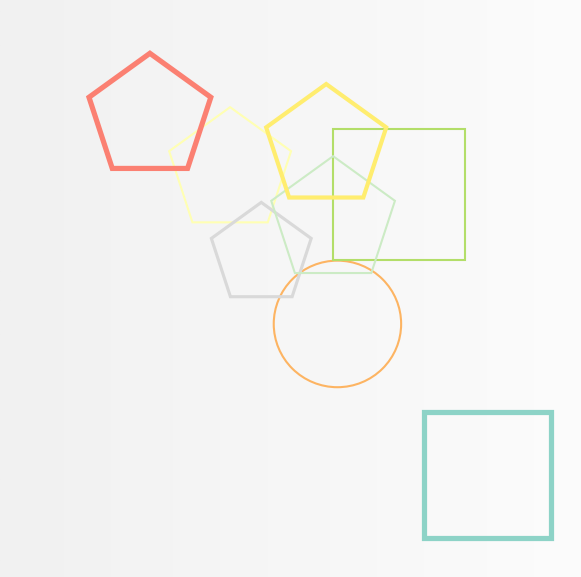[{"shape": "square", "thickness": 2.5, "radius": 0.55, "center": [0.839, 0.177]}, {"shape": "pentagon", "thickness": 1, "radius": 0.55, "center": [0.396, 0.703]}, {"shape": "pentagon", "thickness": 2.5, "radius": 0.55, "center": [0.258, 0.797]}, {"shape": "circle", "thickness": 1, "radius": 0.55, "center": [0.581, 0.438]}, {"shape": "square", "thickness": 1, "radius": 0.57, "center": [0.686, 0.662]}, {"shape": "pentagon", "thickness": 1.5, "radius": 0.45, "center": [0.449, 0.558]}, {"shape": "pentagon", "thickness": 1, "radius": 0.56, "center": [0.573, 0.617]}, {"shape": "pentagon", "thickness": 2, "radius": 0.54, "center": [0.561, 0.745]}]